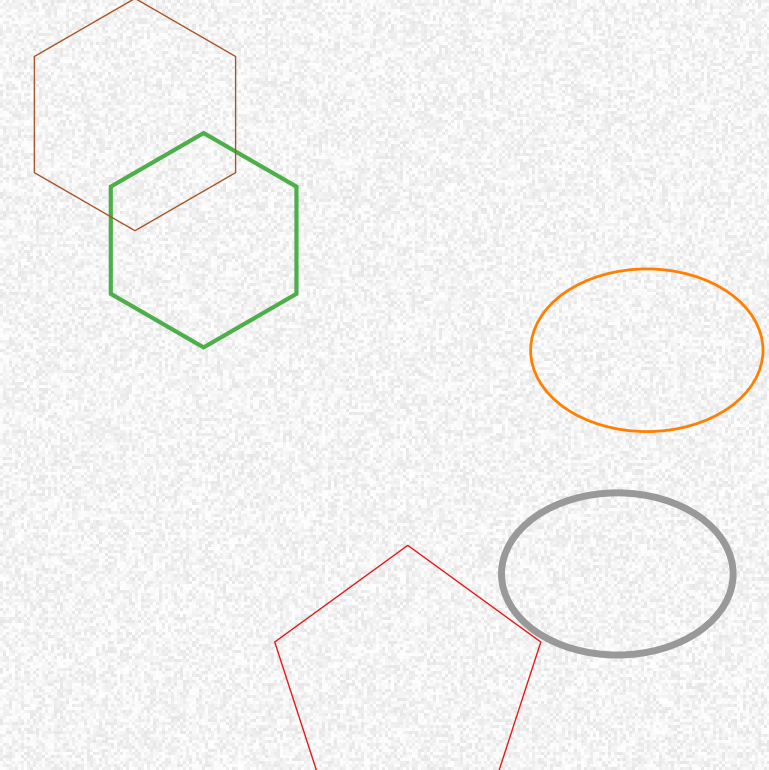[{"shape": "pentagon", "thickness": 0.5, "radius": 0.91, "center": [0.53, 0.11]}, {"shape": "hexagon", "thickness": 1.5, "radius": 0.7, "center": [0.264, 0.688]}, {"shape": "oval", "thickness": 1, "radius": 0.75, "center": [0.84, 0.545]}, {"shape": "hexagon", "thickness": 0.5, "radius": 0.75, "center": [0.175, 0.851]}, {"shape": "oval", "thickness": 2.5, "radius": 0.75, "center": [0.802, 0.255]}]